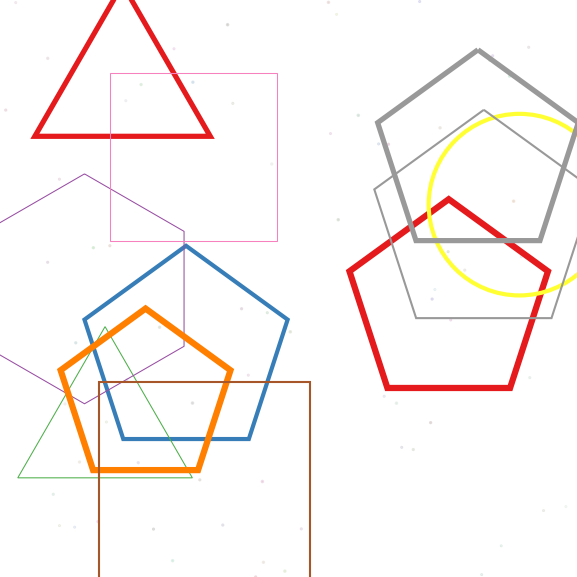[{"shape": "pentagon", "thickness": 3, "radius": 0.9, "center": [0.777, 0.473]}, {"shape": "triangle", "thickness": 2.5, "radius": 0.88, "center": [0.212, 0.851]}, {"shape": "pentagon", "thickness": 2, "radius": 0.92, "center": [0.322, 0.389]}, {"shape": "triangle", "thickness": 0.5, "radius": 0.87, "center": [0.182, 0.259]}, {"shape": "hexagon", "thickness": 0.5, "radius": 1.0, "center": [0.146, 0.499]}, {"shape": "pentagon", "thickness": 3, "radius": 0.77, "center": [0.252, 0.31]}, {"shape": "circle", "thickness": 2, "radius": 0.79, "center": [0.899, 0.645]}, {"shape": "square", "thickness": 1, "radius": 0.92, "center": [0.354, 0.154]}, {"shape": "square", "thickness": 0.5, "radius": 0.72, "center": [0.335, 0.727]}, {"shape": "pentagon", "thickness": 2.5, "radius": 0.91, "center": [0.828, 0.73]}, {"shape": "pentagon", "thickness": 1, "radius": 1.0, "center": [0.838, 0.61]}]